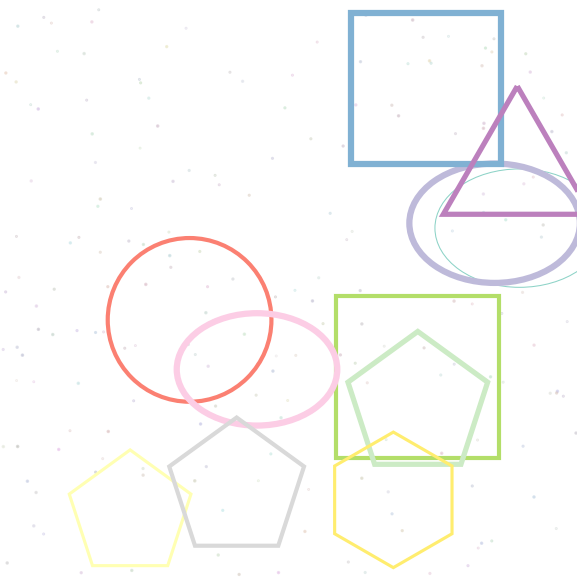[{"shape": "oval", "thickness": 0.5, "radius": 0.73, "center": [0.9, 0.604]}, {"shape": "pentagon", "thickness": 1.5, "radius": 0.55, "center": [0.225, 0.109]}, {"shape": "oval", "thickness": 3, "radius": 0.74, "center": [0.856, 0.613]}, {"shape": "circle", "thickness": 2, "radius": 0.71, "center": [0.328, 0.445]}, {"shape": "square", "thickness": 3, "radius": 0.65, "center": [0.738, 0.845]}, {"shape": "square", "thickness": 2, "radius": 0.7, "center": [0.723, 0.347]}, {"shape": "oval", "thickness": 3, "radius": 0.69, "center": [0.445, 0.36]}, {"shape": "pentagon", "thickness": 2, "radius": 0.61, "center": [0.41, 0.153]}, {"shape": "triangle", "thickness": 2.5, "radius": 0.74, "center": [0.896, 0.702]}, {"shape": "pentagon", "thickness": 2.5, "radius": 0.64, "center": [0.723, 0.298]}, {"shape": "hexagon", "thickness": 1.5, "radius": 0.59, "center": [0.681, 0.134]}]